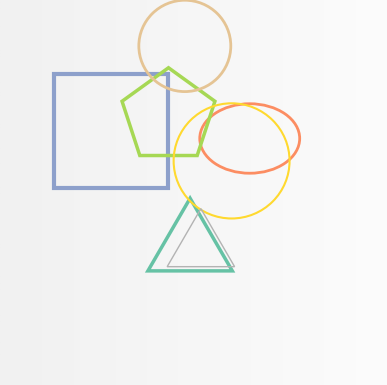[{"shape": "triangle", "thickness": 2.5, "radius": 0.63, "center": [0.491, 0.359]}, {"shape": "oval", "thickness": 2, "radius": 0.64, "center": [0.644, 0.64]}, {"shape": "square", "thickness": 3, "radius": 0.74, "center": [0.286, 0.659]}, {"shape": "pentagon", "thickness": 2.5, "radius": 0.63, "center": [0.435, 0.698]}, {"shape": "circle", "thickness": 1.5, "radius": 0.75, "center": [0.598, 0.582]}, {"shape": "circle", "thickness": 2, "radius": 0.59, "center": [0.477, 0.881]}, {"shape": "triangle", "thickness": 1, "radius": 0.5, "center": [0.518, 0.358]}]